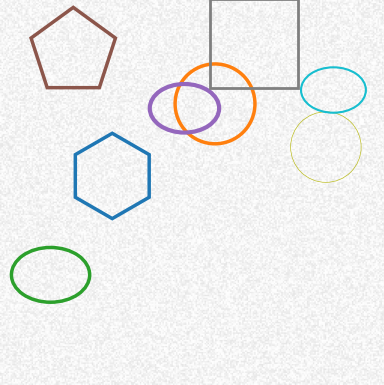[{"shape": "hexagon", "thickness": 2.5, "radius": 0.55, "center": [0.292, 0.543]}, {"shape": "circle", "thickness": 2.5, "radius": 0.52, "center": [0.559, 0.73]}, {"shape": "oval", "thickness": 2.5, "radius": 0.51, "center": [0.131, 0.286]}, {"shape": "oval", "thickness": 3, "radius": 0.45, "center": [0.479, 0.719]}, {"shape": "pentagon", "thickness": 2.5, "radius": 0.58, "center": [0.19, 0.866]}, {"shape": "square", "thickness": 2, "radius": 0.58, "center": [0.66, 0.887]}, {"shape": "circle", "thickness": 0.5, "radius": 0.46, "center": [0.846, 0.618]}, {"shape": "oval", "thickness": 1.5, "radius": 0.42, "center": [0.866, 0.766]}]